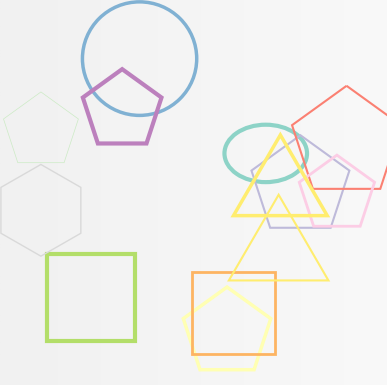[{"shape": "oval", "thickness": 3, "radius": 0.53, "center": [0.686, 0.602]}, {"shape": "pentagon", "thickness": 2.5, "radius": 0.59, "center": [0.586, 0.136]}, {"shape": "pentagon", "thickness": 1.5, "radius": 0.66, "center": [0.775, 0.516]}, {"shape": "pentagon", "thickness": 1.5, "radius": 0.74, "center": [0.894, 0.629]}, {"shape": "circle", "thickness": 2.5, "radius": 0.74, "center": [0.36, 0.848]}, {"shape": "square", "thickness": 2, "radius": 0.54, "center": [0.602, 0.187]}, {"shape": "square", "thickness": 3, "radius": 0.56, "center": [0.235, 0.228]}, {"shape": "pentagon", "thickness": 2, "radius": 0.51, "center": [0.869, 0.495]}, {"shape": "hexagon", "thickness": 1, "radius": 0.6, "center": [0.106, 0.454]}, {"shape": "pentagon", "thickness": 3, "radius": 0.53, "center": [0.315, 0.714]}, {"shape": "pentagon", "thickness": 0.5, "radius": 0.51, "center": [0.106, 0.66]}, {"shape": "triangle", "thickness": 1.5, "radius": 0.74, "center": [0.719, 0.346]}, {"shape": "triangle", "thickness": 2.5, "radius": 0.7, "center": [0.724, 0.51]}]